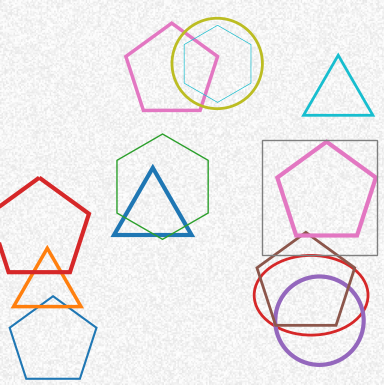[{"shape": "pentagon", "thickness": 1.5, "radius": 0.59, "center": [0.138, 0.112]}, {"shape": "triangle", "thickness": 3, "radius": 0.58, "center": [0.397, 0.448]}, {"shape": "triangle", "thickness": 2.5, "radius": 0.51, "center": [0.123, 0.254]}, {"shape": "hexagon", "thickness": 1, "radius": 0.68, "center": [0.422, 0.515]}, {"shape": "oval", "thickness": 2, "radius": 0.74, "center": [0.808, 0.233]}, {"shape": "pentagon", "thickness": 3, "radius": 0.68, "center": [0.102, 0.403]}, {"shape": "circle", "thickness": 3, "radius": 0.57, "center": [0.83, 0.167]}, {"shape": "pentagon", "thickness": 2, "radius": 0.67, "center": [0.794, 0.263]}, {"shape": "pentagon", "thickness": 3, "radius": 0.67, "center": [0.848, 0.497]}, {"shape": "pentagon", "thickness": 2.5, "radius": 0.63, "center": [0.446, 0.815]}, {"shape": "square", "thickness": 1, "radius": 0.75, "center": [0.829, 0.487]}, {"shape": "circle", "thickness": 2, "radius": 0.59, "center": [0.564, 0.835]}, {"shape": "hexagon", "thickness": 0.5, "radius": 0.5, "center": [0.565, 0.834]}, {"shape": "triangle", "thickness": 2, "radius": 0.52, "center": [0.878, 0.753]}]